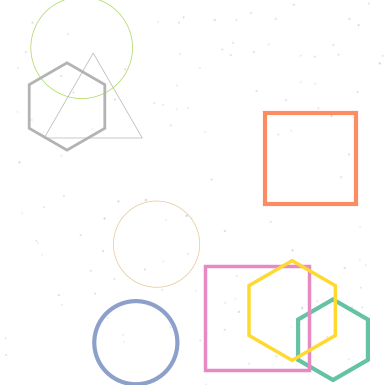[{"shape": "hexagon", "thickness": 3, "radius": 0.52, "center": [0.865, 0.118]}, {"shape": "square", "thickness": 3, "radius": 0.59, "center": [0.806, 0.588]}, {"shape": "circle", "thickness": 3, "radius": 0.54, "center": [0.353, 0.11]}, {"shape": "square", "thickness": 2.5, "radius": 0.67, "center": [0.668, 0.174]}, {"shape": "circle", "thickness": 0.5, "radius": 0.66, "center": [0.212, 0.876]}, {"shape": "hexagon", "thickness": 2.5, "radius": 0.65, "center": [0.759, 0.193]}, {"shape": "circle", "thickness": 0.5, "radius": 0.56, "center": [0.407, 0.366]}, {"shape": "triangle", "thickness": 0.5, "radius": 0.73, "center": [0.242, 0.715]}, {"shape": "hexagon", "thickness": 2, "radius": 0.57, "center": [0.174, 0.723]}]